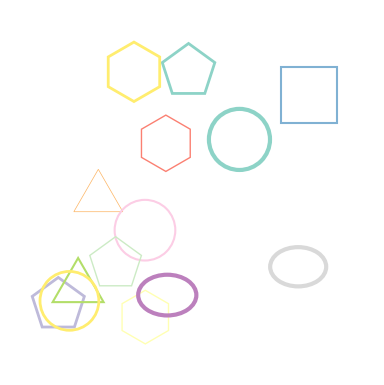[{"shape": "pentagon", "thickness": 2, "radius": 0.36, "center": [0.49, 0.815]}, {"shape": "circle", "thickness": 3, "radius": 0.4, "center": [0.622, 0.638]}, {"shape": "hexagon", "thickness": 1, "radius": 0.35, "center": [0.377, 0.176]}, {"shape": "pentagon", "thickness": 2, "radius": 0.36, "center": [0.151, 0.208]}, {"shape": "hexagon", "thickness": 1, "radius": 0.37, "center": [0.431, 0.628]}, {"shape": "square", "thickness": 1.5, "radius": 0.36, "center": [0.803, 0.753]}, {"shape": "triangle", "thickness": 0.5, "radius": 0.37, "center": [0.255, 0.487]}, {"shape": "triangle", "thickness": 1.5, "radius": 0.38, "center": [0.203, 0.253]}, {"shape": "circle", "thickness": 1.5, "radius": 0.39, "center": [0.377, 0.402]}, {"shape": "oval", "thickness": 3, "radius": 0.36, "center": [0.775, 0.307]}, {"shape": "oval", "thickness": 3, "radius": 0.38, "center": [0.434, 0.234]}, {"shape": "pentagon", "thickness": 1, "radius": 0.35, "center": [0.3, 0.315]}, {"shape": "circle", "thickness": 2, "radius": 0.38, "center": [0.18, 0.219]}, {"shape": "hexagon", "thickness": 2, "radius": 0.39, "center": [0.348, 0.814]}]